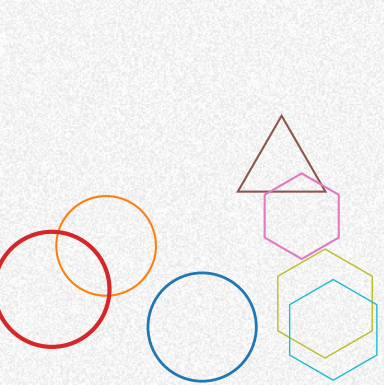[{"shape": "circle", "thickness": 2, "radius": 0.7, "center": [0.525, 0.151]}, {"shape": "circle", "thickness": 1.5, "radius": 0.65, "center": [0.276, 0.361]}, {"shape": "circle", "thickness": 3, "radius": 0.75, "center": [0.135, 0.248]}, {"shape": "triangle", "thickness": 1.5, "radius": 0.66, "center": [0.731, 0.568]}, {"shape": "hexagon", "thickness": 1.5, "radius": 0.56, "center": [0.784, 0.438]}, {"shape": "hexagon", "thickness": 1, "radius": 0.71, "center": [0.844, 0.212]}, {"shape": "hexagon", "thickness": 1, "radius": 0.65, "center": [0.866, 0.143]}]